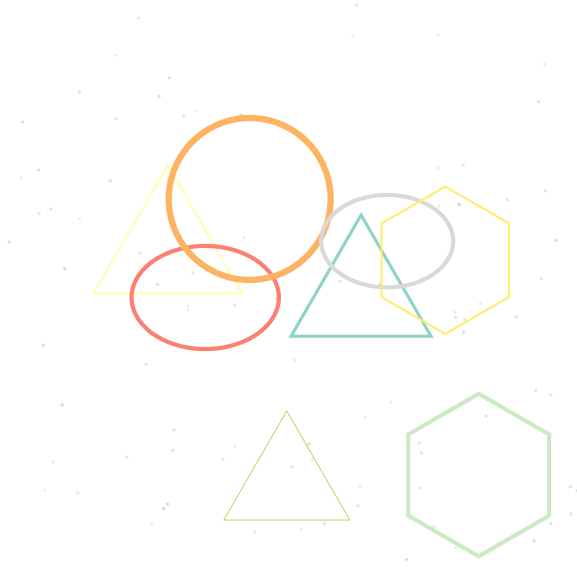[{"shape": "triangle", "thickness": 1.5, "radius": 0.7, "center": [0.625, 0.487]}, {"shape": "triangle", "thickness": 1, "radius": 0.74, "center": [0.291, 0.565]}, {"shape": "oval", "thickness": 2, "radius": 0.64, "center": [0.355, 0.484]}, {"shape": "circle", "thickness": 3, "radius": 0.7, "center": [0.432, 0.655]}, {"shape": "triangle", "thickness": 0.5, "radius": 0.63, "center": [0.497, 0.162]}, {"shape": "oval", "thickness": 2, "radius": 0.57, "center": [0.67, 0.582]}, {"shape": "hexagon", "thickness": 2, "radius": 0.7, "center": [0.829, 0.177]}, {"shape": "hexagon", "thickness": 1, "radius": 0.64, "center": [0.771, 0.549]}]